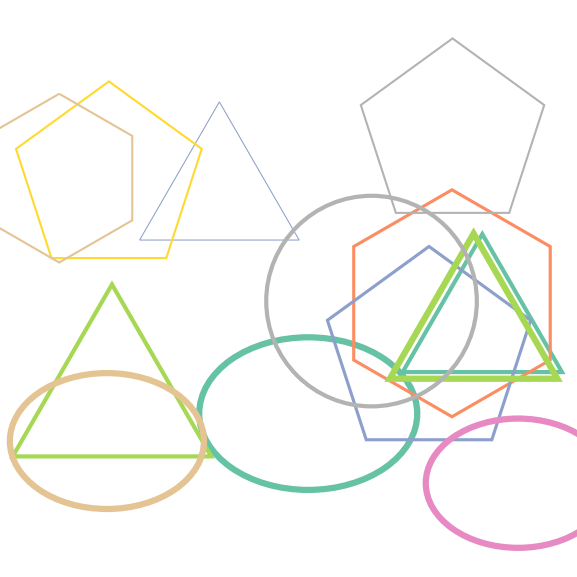[{"shape": "oval", "thickness": 3, "radius": 0.94, "center": [0.534, 0.283]}, {"shape": "triangle", "thickness": 2, "radius": 0.8, "center": [0.835, 0.434]}, {"shape": "hexagon", "thickness": 1.5, "radius": 0.98, "center": [0.783, 0.474]}, {"shape": "pentagon", "thickness": 1.5, "radius": 0.93, "center": [0.743, 0.387]}, {"shape": "triangle", "thickness": 0.5, "radius": 0.8, "center": [0.38, 0.663]}, {"shape": "oval", "thickness": 3, "radius": 0.8, "center": [0.897, 0.162]}, {"shape": "triangle", "thickness": 2, "radius": 0.99, "center": [0.194, 0.308]}, {"shape": "triangle", "thickness": 3, "radius": 0.84, "center": [0.82, 0.427]}, {"shape": "pentagon", "thickness": 1, "radius": 0.85, "center": [0.189, 0.689]}, {"shape": "oval", "thickness": 3, "radius": 0.84, "center": [0.185, 0.235]}, {"shape": "hexagon", "thickness": 1, "radius": 0.73, "center": [0.103, 0.691]}, {"shape": "circle", "thickness": 2, "radius": 0.91, "center": [0.643, 0.478]}, {"shape": "pentagon", "thickness": 1, "radius": 0.83, "center": [0.784, 0.766]}]